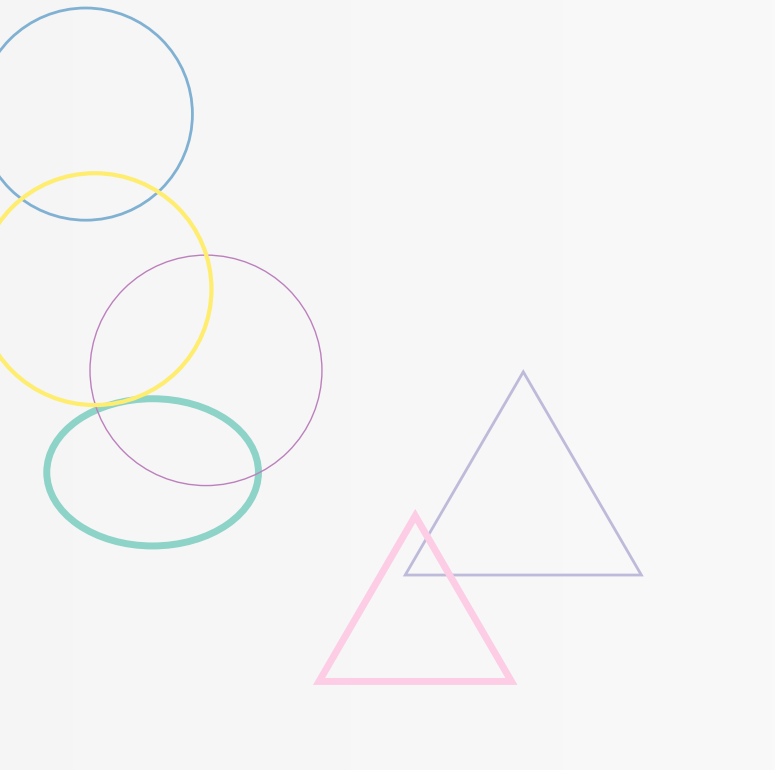[{"shape": "oval", "thickness": 2.5, "radius": 0.68, "center": [0.197, 0.387]}, {"shape": "triangle", "thickness": 1, "radius": 0.88, "center": [0.675, 0.341]}, {"shape": "circle", "thickness": 1, "radius": 0.69, "center": [0.111, 0.852]}, {"shape": "triangle", "thickness": 2.5, "radius": 0.72, "center": [0.536, 0.187]}, {"shape": "circle", "thickness": 0.5, "radius": 0.75, "center": [0.266, 0.519]}, {"shape": "circle", "thickness": 1.5, "radius": 0.75, "center": [0.122, 0.624]}]